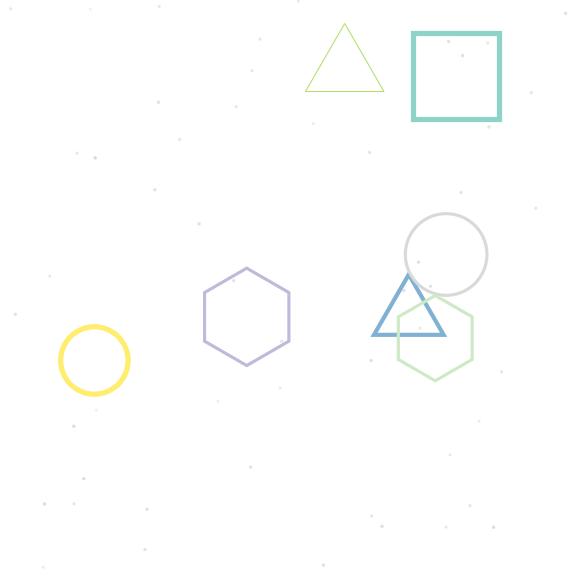[{"shape": "square", "thickness": 2.5, "radius": 0.37, "center": [0.79, 0.867]}, {"shape": "hexagon", "thickness": 1.5, "radius": 0.42, "center": [0.427, 0.45]}, {"shape": "triangle", "thickness": 2, "radius": 0.35, "center": [0.708, 0.454]}, {"shape": "triangle", "thickness": 0.5, "radius": 0.39, "center": [0.597, 0.88]}, {"shape": "circle", "thickness": 1.5, "radius": 0.35, "center": [0.773, 0.558]}, {"shape": "hexagon", "thickness": 1.5, "radius": 0.37, "center": [0.754, 0.414]}, {"shape": "circle", "thickness": 2.5, "radius": 0.29, "center": [0.163, 0.375]}]